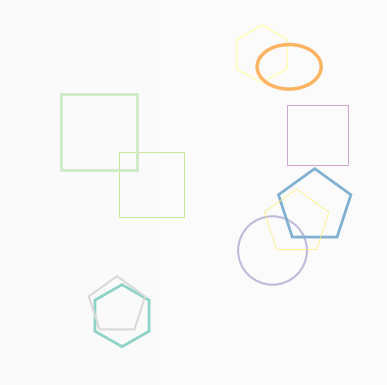[{"shape": "hexagon", "thickness": 2, "radius": 0.4, "center": [0.315, 0.18]}, {"shape": "hexagon", "thickness": 1, "radius": 0.38, "center": [0.676, 0.859]}, {"shape": "circle", "thickness": 1.5, "radius": 0.44, "center": [0.703, 0.349]}, {"shape": "pentagon", "thickness": 2, "radius": 0.49, "center": [0.812, 0.464]}, {"shape": "oval", "thickness": 2.5, "radius": 0.41, "center": [0.746, 0.826]}, {"shape": "square", "thickness": 0.5, "radius": 0.42, "center": [0.39, 0.521]}, {"shape": "pentagon", "thickness": 1.5, "radius": 0.38, "center": [0.302, 0.206]}, {"shape": "square", "thickness": 0.5, "radius": 0.39, "center": [0.819, 0.649]}, {"shape": "square", "thickness": 2, "radius": 0.49, "center": [0.255, 0.658]}, {"shape": "pentagon", "thickness": 0.5, "radius": 0.44, "center": [0.766, 0.422]}]